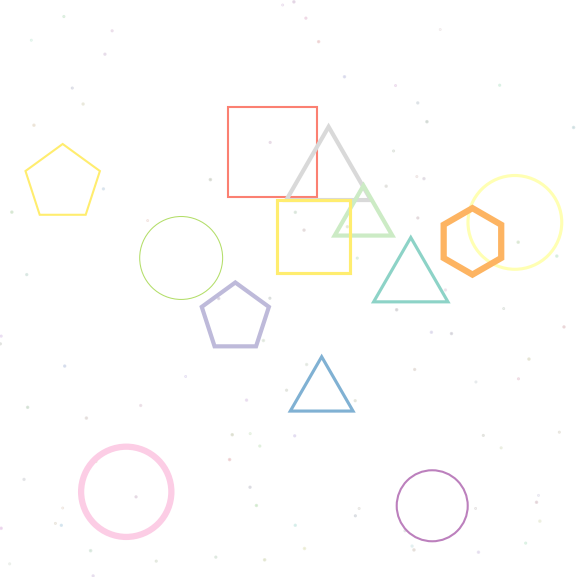[{"shape": "triangle", "thickness": 1.5, "radius": 0.37, "center": [0.711, 0.514]}, {"shape": "circle", "thickness": 1.5, "radius": 0.41, "center": [0.892, 0.614]}, {"shape": "pentagon", "thickness": 2, "radius": 0.31, "center": [0.407, 0.449]}, {"shape": "square", "thickness": 1, "radius": 0.39, "center": [0.472, 0.736]}, {"shape": "triangle", "thickness": 1.5, "radius": 0.31, "center": [0.557, 0.319]}, {"shape": "hexagon", "thickness": 3, "radius": 0.29, "center": [0.818, 0.581]}, {"shape": "circle", "thickness": 0.5, "radius": 0.36, "center": [0.314, 0.552]}, {"shape": "circle", "thickness": 3, "radius": 0.39, "center": [0.219, 0.148]}, {"shape": "triangle", "thickness": 2, "radius": 0.42, "center": [0.569, 0.695]}, {"shape": "circle", "thickness": 1, "radius": 0.31, "center": [0.748, 0.123]}, {"shape": "triangle", "thickness": 2, "radius": 0.29, "center": [0.629, 0.62]}, {"shape": "square", "thickness": 1.5, "radius": 0.32, "center": [0.543, 0.589]}, {"shape": "pentagon", "thickness": 1, "radius": 0.34, "center": [0.109, 0.682]}]